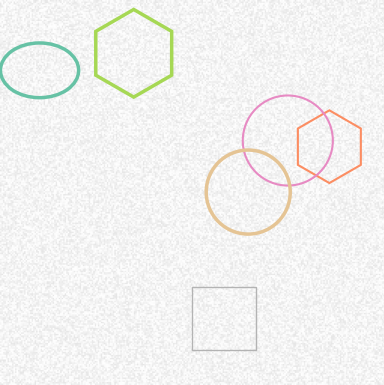[{"shape": "oval", "thickness": 2.5, "radius": 0.51, "center": [0.103, 0.817]}, {"shape": "hexagon", "thickness": 1.5, "radius": 0.47, "center": [0.855, 0.619]}, {"shape": "circle", "thickness": 1.5, "radius": 0.58, "center": [0.748, 0.635]}, {"shape": "hexagon", "thickness": 2.5, "radius": 0.57, "center": [0.347, 0.862]}, {"shape": "circle", "thickness": 2.5, "radius": 0.55, "center": [0.645, 0.501]}, {"shape": "square", "thickness": 1, "radius": 0.41, "center": [0.582, 0.172]}]